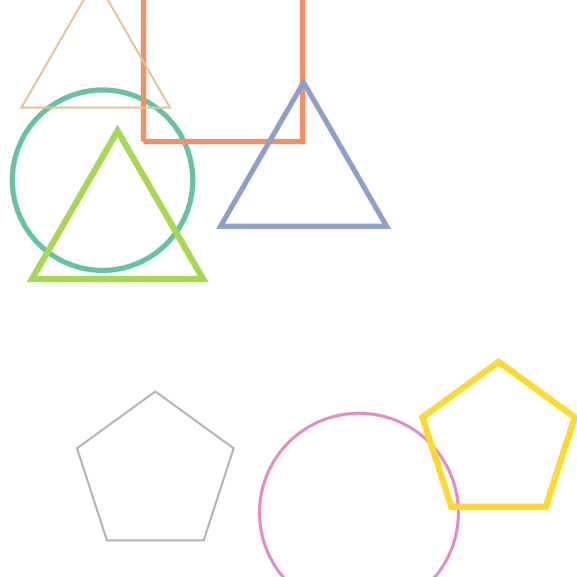[{"shape": "circle", "thickness": 2.5, "radius": 0.78, "center": [0.178, 0.687]}, {"shape": "square", "thickness": 2.5, "radius": 0.69, "center": [0.385, 0.892]}, {"shape": "triangle", "thickness": 2.5, "radius": 0.83, "center": [0.526, 0.69]}, {"shape": "circle", "thickness": 1.5, "radius": 0.86, "center": [0.622, 0.111]}, {"shape": "triangle", "thickness": 3, "radius": 0.86, "center": [0.204, 0.601]}, {"shape": "pentagon", "thickness": 3, "radius": 0.69, "center": [0.863, 0.234]}, {"shape": "triangle", "thickness": 1, "radius": 0.74, "center": [0.166, 0.887]}, {"shape": "pentagon", "thickness": 1, "radius": 0.71, "center": [0.269, 0.179]}]